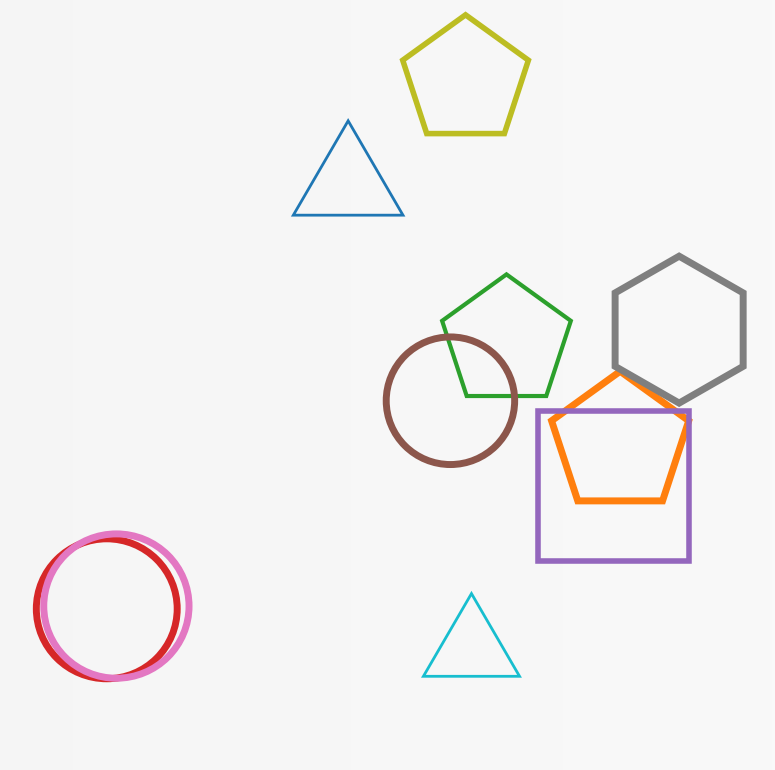[{"shape": "triangle", "thickness": 1, "radius": 0.41, "center": [0.449, 0.761]}, {"shape": "pentagon", "thickness": 2.5, "radius": 0.47, "center": [0.8, 0.425]}, {"shape": "pentagon", "thickness": 1.5, "radius": 0.44, "center": [0.654, 0.556]}, {"shape": "circle", "thickness": 2.5, "radius": 0.45, "center": [0.138, 0.209]}, {"shape": "square", "thickness": 2, "radius": 0.49, "center": [0.792, 0.369]}, {"shape": "circle", "thickness": 2.5, "radius": 0.41, "center": [0.581, 0.48]}, {"shape": "circle", "thickness": 2.5, "radius": 0.47, "center": [0.15, 0.213]}, {"shape": "hexagon", "thickness": 2.5, "radius": 0.48, "center": [0.876, 0.572]}, {"shape": "pentagon", "thickness": 2, "radius": 0.43, "center": [0.601, 0.895]}, {"shape": "triangle", "thickness": 1, "radius": 0.36, "center": [0.608, 0.158]}]